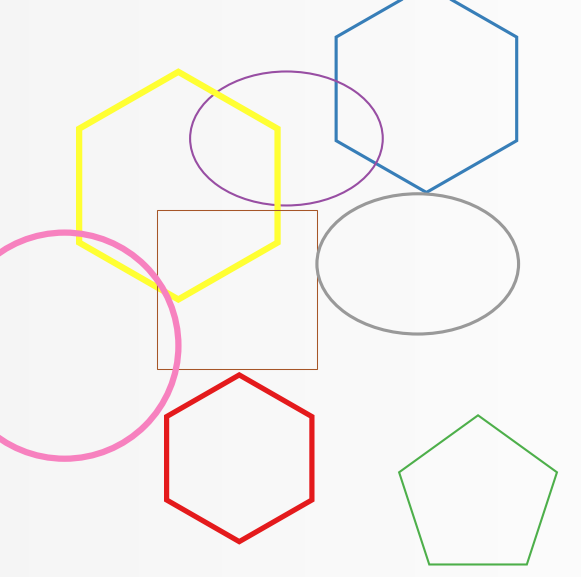[{"shape": "hexagon", "thickness": 2.5, "radius": 0.72, "center": [0.412, 0.206]}, {"shape": "hexagon", "thickness": 1.5, "radius": 0.9, "center": [0.734, 0.845]}, {"shape": "pentagon", "thickness": 1, "radius": 0.71, "center": [0.822, 0.137]}, {"shape": "oval", "thickness": 1, "radius": 0.83, "center": [0.493, 0.759]}, {"shape": "hexagon", "thickness": 3, "radius": 0.99, "center": [0.307, 0.678]}, {"shape": "square", "thickness": 0.5, "radius": 0.69, "center": [0.407, 0.498]}, {"shape": "circle", "thickness": 3, "radius": 0.98, "center": [0.111, 0.401]}, {"shape": "oval", "thickness": 1.5, "radius": 0.87, "center": [0.719, 0.542]}]